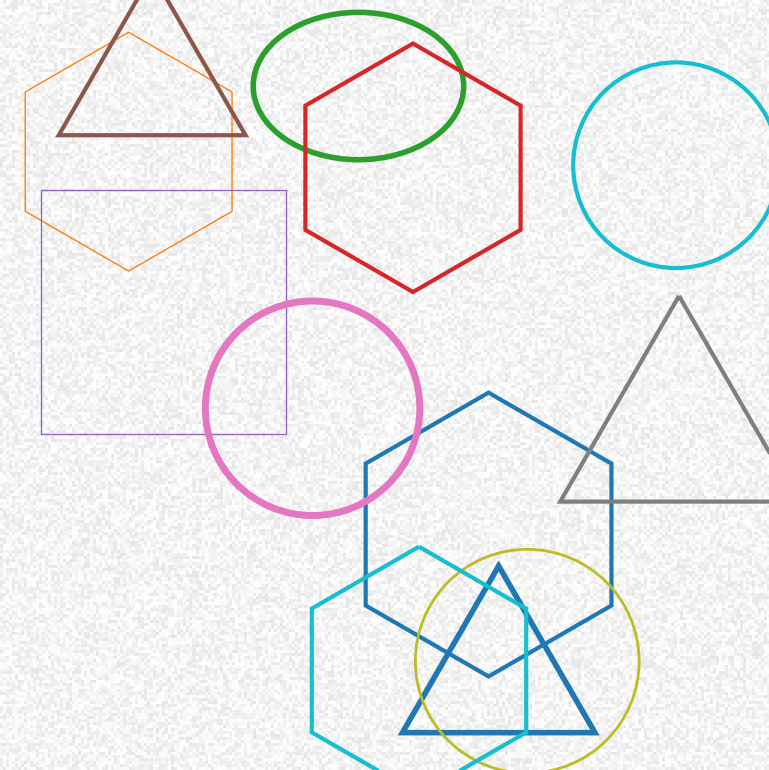[{"shape": "triangle", "thickness": 2, "radius": 0.72, "center": [0.648, 0.121]}, {"shape": "hexagon", "thickness": 1.5, "radius": 0.92, "center": [0.635, 0.306]}, {"shape": "hexagon", "thickness": 0.5, "radius": 0.78, "center": [0.167, 0.803]}, {"shape": "oval", "thickness": 2, "radius": 0.68, "center": [0.466, 0.888]}, {"shape": "hexagon", "thickness": 1.5, "radius": 0.81, "center": [0.536, 0.782]}, {"shape": "square", "thickness": 0.5, "radius": 0.79, "center": [0.212, 0.595]}, {"shape": "triangle", "thickness": 1.5, "radius": 0.7, "center": [0.198, 0.894]}, {"shape": "circle", "thickness": 2.5, "radius": 0.7, "center": [0.406, 0.47]}, {"shape": "triangle", "thickness": 1.5, "radius": 0.89, "center": [0.882, 0.438]}, {"shape": "circle", "thickness": 1, "radius": 0.73, "center": [0.685, 0.141]}, {"shape": "circle", "thickness": 1.5, "radius": 0.67, "center": [0.878, 0.785]}, {"shape": "hexagon", "thickness": 1.5, "radius": 0.8, "center": [0.544, 0.129]}]